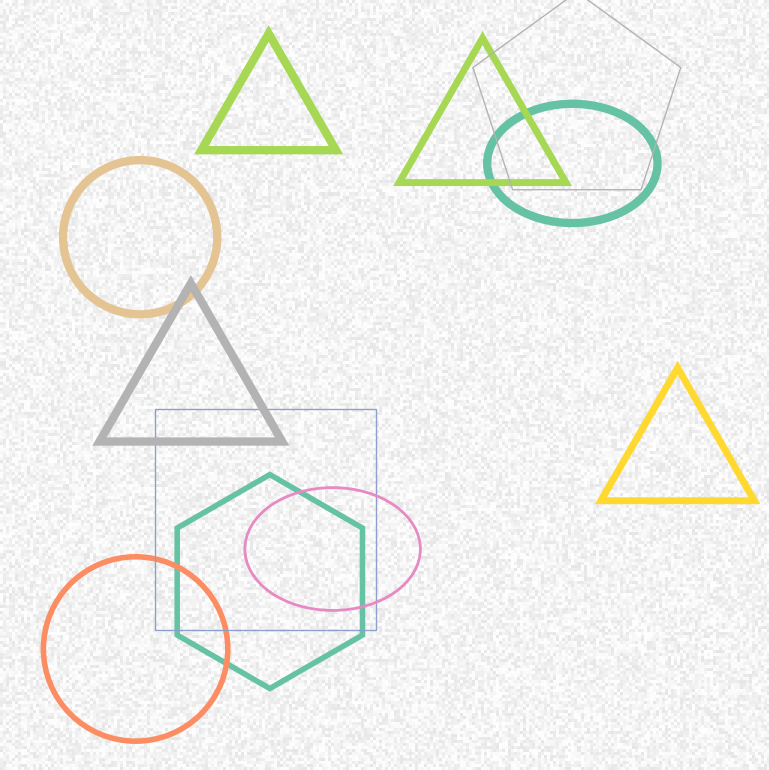[{"shape": "hexagon", "thickness": 2, "radius": 0.69, "center": [0.35, 0.245]}, {"shape": "oval", "thickness": 3, "radius": 0.55, "center": [0.743, 0.788]}, {"shape": "circle", "thickness": 2, "radius": 0.6, "center": [0.176, 0.157]}, {"shape": "square", "thickness": 0.5, "radius": 0.72, "center": [0.345, 0.325]}, {"shape": "oval", "thickness": 1, "radius": 0.57, "center": [0.432, 0.287]}, {"shape": "triangle", "thickness": 3, "radius": 0.51, "center": [0.349, 0.855]}, {"shape": "triangle", "thickness": 2.5, "radius": 0.63, "center": [0.627, 0.825]}, {"shape": "triangle", "thickness": 2.5, "radius": 0.58, "center": [0.88, 0.407]}, {"shape": "circle", "thickness": 3, "radius": 0.5, "center": [0.182, 0.692]}, {"shape": "triangle", "thickness": 3, "radius": 0.68, "center": [0.248, 0.495]}, {"shape": "pentagon", "thickness": 0.5, "radius": 0.71, "center": [0.749, 0.868]}]